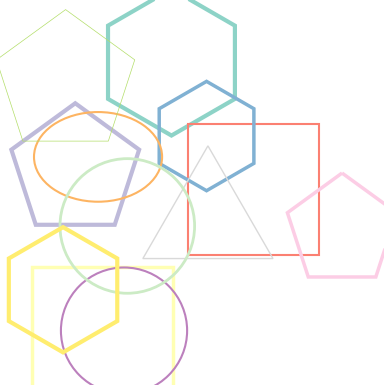[{"shape": "hexagon", "thickness": 3, "radius": 0.95, "center": [0.445, 0.838]}, {"shape": "square", "thickness": 2.5, "radius": 0.92, "center": [0.267, 0.123]}, {"shape": "pentagon", "thickness": 3, "radius": 0.87, "center": [0.195, 0.557]}, {"shape": "square", "thickness": 1.5, "radius": 0.85, "center": [0.658, 0.507]}, {"shape": "hexagon", "thickness": 2.5, "radius": 0.71, "center": [0.536, 0.647]}, {"shape": "oval", "thickness": 1.5, "radius": 0.83, "center": [0.255, 0.593]}, {"shape": "pentagon", "thickness": 0.5, "radius": 0.94, "center": [0.17, 0.786]}, {"shape": "pentagon", "thickness": 2.5, "radius": 0.75, "center": [0.888, 0.401]}, {"shape": "triangle", "thickness": 1, "radius": 0.98, "center": [0.54, 0.426]}, {"shape": "circle", "thickness": 1.5, "radius": 0.82, "center": [0.322, 0.141]}, {"shape": "circle", "thickness": 2, "radius": 0.87, "center": [0.331, 0.413]}, {"shape": "hexagon", "thickness": 3, "radius": 0.81, "center": [0.164, 0.247]}]